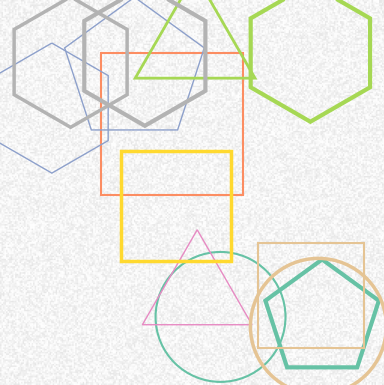[{"shape": "pentagon", "thickness": 3, "radius": 0.77, "center": [0.837, 0.171]}, {"shape": "circle", "thickness": 1.5, "radius": 0.84, "center": [0.573, 0.177]}, {"shape": "square", "thickness": 1.5, "radius": 0.92, "center": [0.447, 0.677]}, {"shape": "pentagon", "thickness": 1, "radius": 0.95, "center": [0.349, 0.817]}, {"shape": "hexagon", "thickness": 1, "radius": 0.84, "center": [0.135, 0.719]}, {"shape": "triangle", "thickness": 1, "radius": 0.82, "center": [0.512, 0.239]}, {"shape": "triangle", "thickness": 2, "radius": 0.9, "center": [0.507, 0.887]}, {"shape": "hexagon", "thickness": 3, "radius": 0.89, "center": [0.806, 0.863]}, {"shape": "square", "thickness": 2.5, "radius": 0.72, "center": [0.458, 0.465]}, {"shape": "circle", "thickness": 2.5, "radius": 0.88, "center": [0.827, 0.152]}, {"shape": "square", "thickness": 1.5, "radius": 0.69, "center": [0.807, 0.232]}, {"shape": "hexagon", "thickness": 2.5, "radius": 0.85, "center": [0.183, 0.839]}, {"shape": "hexagon", "thickness": 3, "radius": 0.91, "center": [0.376, 0.855]}]